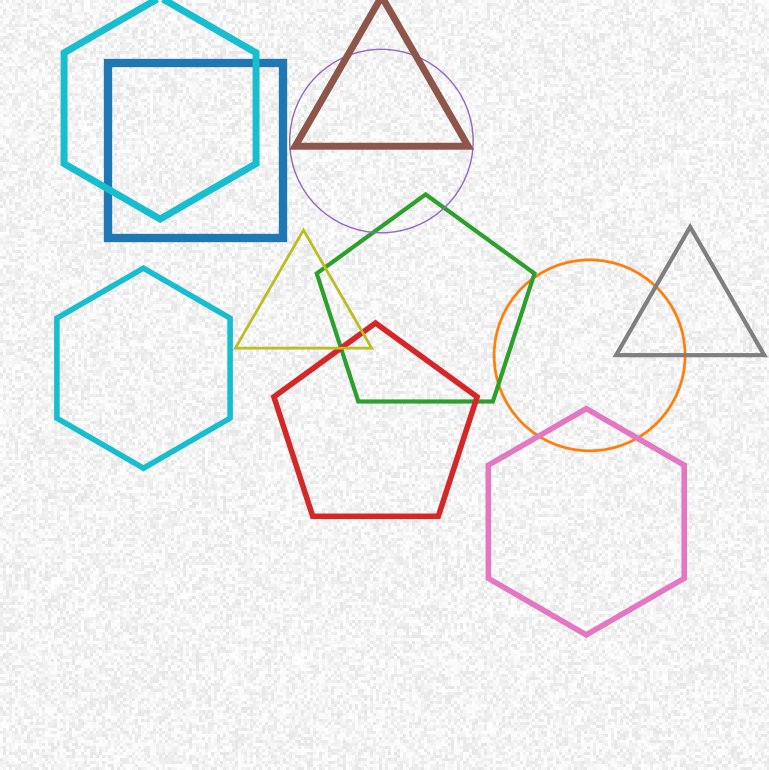[{"shape": "square", "thickness": 3, "radius": 0.57, "center": [0.254, 0.805]}, {"shape": "circle", "thickness": 1, "radius": 0.62, "center": [0.766, 0.539]}, {"shape": "pentagon", "thickness": 1.5, "radius": 0.74, "center": [0.553, 0.599]}, {"shape": "pentagon", "thickness": 2, "radius": 0.69, "center": [0.488, 0.442]}, {"shape": "circle", "thickness": 0.5, "radius": 0.6, "center": [0.495, 0.817]}, {"shape": "triangle", "thickness": 2.5, "radius": 0.65, "center": [0.496, 0.875]}, {"shape": "hexagon", "thickness": 2, "radius": 0.73, "center": [0.761, 0.322]}, {"shape": "triangle", "thickness": 1.5, "radius": 0.56, "center": [0.896, 0.594]}, {"shape": "triangle", "thickness": 1, "radius": 0.51, "center": [0.394, 0.599]}, {"shape": "hexagon", "thickness": 2, "radius": 0.65, "center": [0.186, 0.522]}, {"shape": "hexagon", "thickness": 2.5, "radius": 0.72, "center": [0.208, 0.859]}]